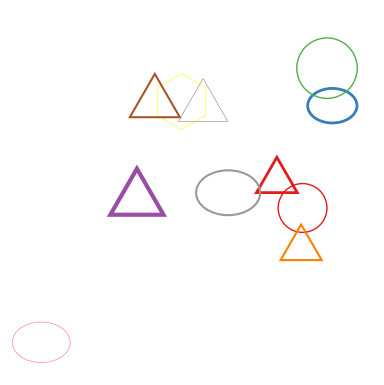[{"shape": "circle", "thickness": 1, "radius": 0.32, "center": [0.786, 0.46]}, {"shape": "triangle", "thickness": 2, "radius": 0.31, "center": [0.719, 0.53]}, {"shape": "oval", "thickness": 2, "radius": 0.32, "center": [0.863, 0.725]}, {"shape": "circle", "thickness": 1, "radius": 0.39, "center": [0.849, 0.823]}, {"shape": "triangle", "thickness": 3, "radius": 0.4, "center": [0.356, 0.482]}, {"shape": "triangle", "thickness": 1.5, "radius": 0.31, "center": [0.782, 0.355]}, {"shape": "hexagon", "thickness": 0.5, "radius": 0.36, "center": [0.471, 0.736]}, {"shape": "triangle", "thickness": 1.5, "radius": 0.37, "center": [0.402, 0.733]}, {"shape": "oval", "thickness": 0.5, "radius": 0.38, "center": [0.107, 0.111]}, {"shape": "triangle", "thickness": 0.5, "radius": 0.37, "center": [0.527, 0.722]}, {"shape": "oval", "thickness": 1.5, "radius": 0.42, "center": [0.593, 0.499]}]